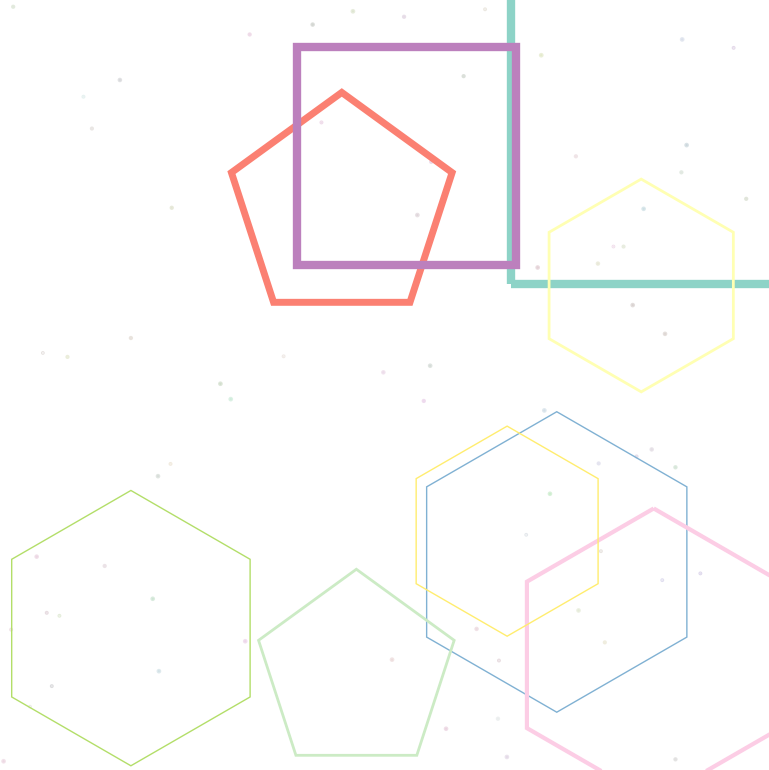[{"shape": "square", "thickness": 3, "radius": 0.95, "center": [0.854, 0.821]}, {"shape": "hexagon", "thickness": 1, "radius": 0.69, "center": [0.833, 0.629]}, {"shape": "pentagon", "thickness": 2.5, "radius": 0.75, "center": [0.444, 0.729]}, {"shape": "hexagon", "thickness": 0.5, "radius": 0.98, "center": [0.723, 0.27]}, {"shape": "hexagon", "thickness": 0.5, "radius": 0.89, "center": [0.17, 0.184]}, {"shape": "hexagon", "thickness": 1.5, "radius": 0.95, "center": [0.849, 0.149]}, {"shape": "square", "thickness": 3, "radius": 0.71, "center": [0.528, 0.798]}, {"shape": "pentagon", "thickness": 1, "radius": 0.67, "center": [0.463, 0.127]}, {"shape": "hexagon", "thickness": 0.5, "radius": 0.68, "center": [0.659, 0.31]}]